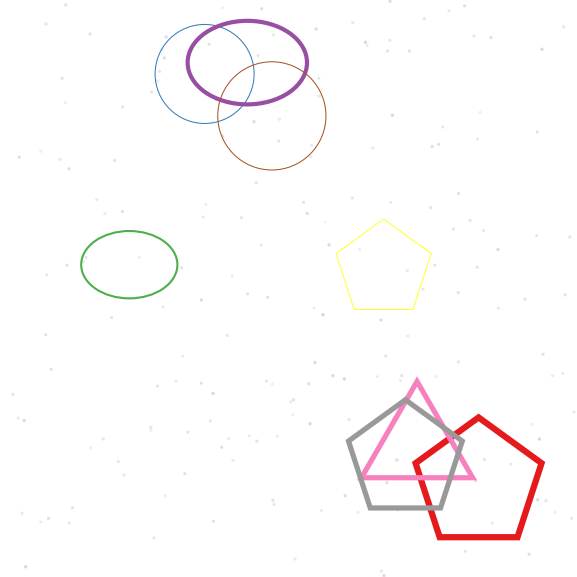[{"shape": "pentagon", "thickness": 3, "radius": 0.57, "center": [0.829, 0.162]}, {"shape": "circle", "thickness": 0.5, "radius": 0.43, "center": [0.354, 0.871]}, {"shape": "oval", "thickness": 1, "radius": 0.42, "center": [0.224, 0.541]}, {"shape": "oval", "thickness": 2, "radius": 0.52, "center": [0.428, 0.891]}, {"shape": "pentagon", "thickness": 0.5, "radius": 0.43, "center": [0.664, 0.533]}, {"shape": "circle", "thickness": 0.5, "radius": 0.47, "center": [0.471, 0.798]}, {"shape": "triangle", "thickness": 2.5, "radius": 0.56, "center": [0.722, 0.227]}, {"shape": "pentagon", "thickness": 2.5, "radius": 0.52, "center": [0.702, 0.203]}]